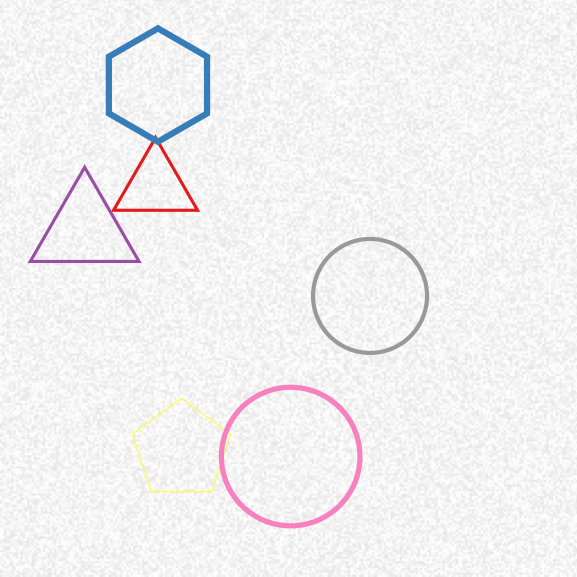[{"shape": "triangle", "thickness": 1.5, "radius": 0.42, "center": [0.269, 0.677]}, {"shape": "hexagon", "thickness": 3, "radius": 0.49, "center": [0.274, 0.852]}, {"shape": "triangle", "thickness": 1.5, "radius": 0.54, "center": [0.147, 0.601]}, {"shape": "pentagon", "thickness": 0.5, "radius": 0.45, "center": [0.314, 0.22]}, {"shape": "circle", "thickness": 2.5, "radius": 0.6, "center": [0.503, 0.209]}, {"shape": "circle", "thickness": 2, "radius": 0.49, "center": [0.641, 0.487]}]